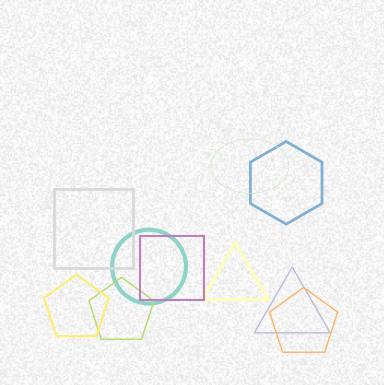[{"shape": "circle", "thickness": 3, "radius": 0.48, "center": [0.387, 0.308]}, {"shape": "triangle", "thickness": 2, "radius": 0.49, "center": [0.611, 0.271]}, {"shape": "triangle", "thickness": 1, "radius": 0.57, "center": [0.759, 0.192]}, {"shape": "hexagon", "thickness": 2, "radius": 0.54, "center": [0.743, 0.525]}, {"shape": "pentagon", "thickness": 1, "radius": 0.47, "center": [0.789, 0.16]}, {"shape": "pentagon", "thickness": 1, "radius": 0.44, "center": [0.315, 0.191]}, {"shape": "square", "thickness": 2, "radius": 0.51, "center": [0.244, 0.407]}, {"shape": "square", "thickness": 1.5, "radius": 0.41, "center": [0.447, 0.304]}, {"shape": "oval", "thickness": 0.5, "radius": 0.51, "center": [0.649, 0.568]}, {"shape": "pentagon", "thickness": 1.5, "radius": 0.44, "center": [0.199, 0.198]}]